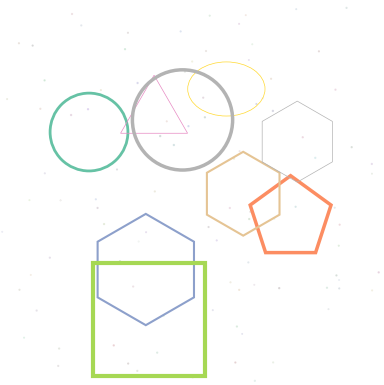[{"shape": "circle", "thickness": 2, "radius": 0.51, "center": [0.231, 0.657]}, {"shape": "pentagon", "thickness": 2.5, "radius": 0.55, "center": [0.755, 0.433]}, {"shape": "hexagon", "thickness": 1.5, "radius": 0.72, "center": [0.379, 0.3]}, {"shape": "triangle", "thickness": 0.5, "radius": 0.5, "center": [0.4, 0.704]}, {"shape": "square", "thickness": 3, "radius": 0.73, "center": [0.387, 0.17]}, {"shape": "oval", "thickness": 0.5, "radius": 0.5, "center": [0.588, 0.769]}, {"shape": "hexagon", "thickness": 1.5, "radius": 0.54, "center": [0.632, 0.497]}, {"shape": "circle", "thickness": 2.5, "radius": 0.65, "center": [0.474, 0.688]}, {"shape": "hexagon", "thickness": 0.5, "radius": 0.53, "center": [0.772, 0.632]}]